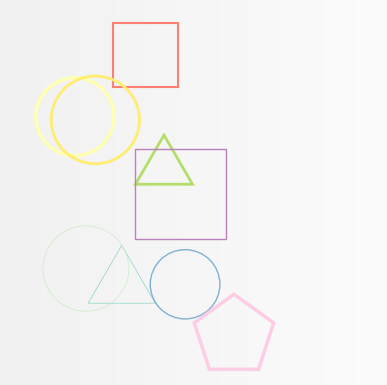[{"shape": "triangle", "thickness": 0.5, "radius": 0.5, "center": [0.314, 0.263]}, {"shape": "circle", "thickness": 2.5, "radius": 0.5, "center": [0.193, 0.697]}, {"shape": "square", "thickness": 1.5, "radius": 0.42, "center": [0.375, 0.857]}, {"shape": "circle", "thickness": 1, "radius": 0.45, "center": [0.478, 0.262]}, {"shape": "triangle", "thickness": 2, "radius": 0.43, "center": [0.423, 0.564]}, {"shape": "pentagon", "thickness": 2.5, "radius": 0.54, "center": [0.604, 0.128]}, {"shape": "square", "thickness": 1, "radius": 0.58, "center": [0.466, 0.495]}, {"shape": "circle", "thickness": 0.5, "radius": 0.55, "center": [0.222, 0.303]}, {"shape": "circle", "thickness": 2, "radius": 0.57, "center": [0.246, 0.689]}]